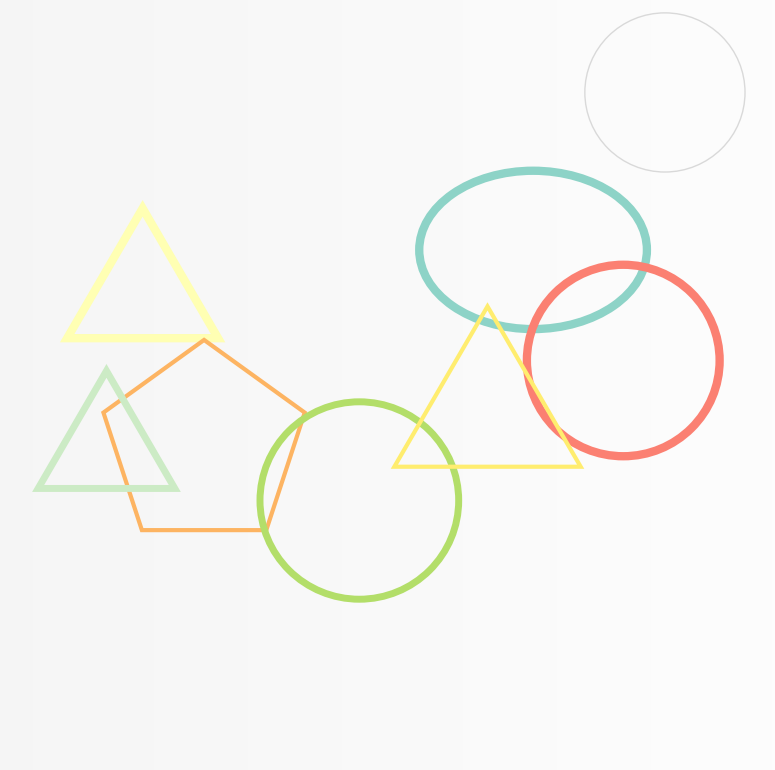[{"shape": "oval", "thickness": 3, "radius": 0.73, "center": [0.688, 0.675]}, {"shape": "triangle", "thickness": 3, "radius": 0.56, "center": [0.184, 0.617]}, {"shape": "circle", "thickness": 3, "radius": 0.62, "center": [0.804, 0.532]}, {"shape": "pentagon", "thickness": 1.5, "radius": 0.68, "center": [0.263, 0.422]}, {"shape": "circle", "thickness": 2.5, "radius": 0.64, "center": [0.464, 0.35]}, {"shape": "circle", "thickness": 0.5, "radius": 0.52, "center": [0.858, 0.88]}, {"shape": "triangle", "thickness": 2.5, "radius": 0.51, "center": [0.137, 0.417]}, {"shape": "triangle", "thickness": 1.5, "radius": 0.69, "center": [0.629, 0.463]}]